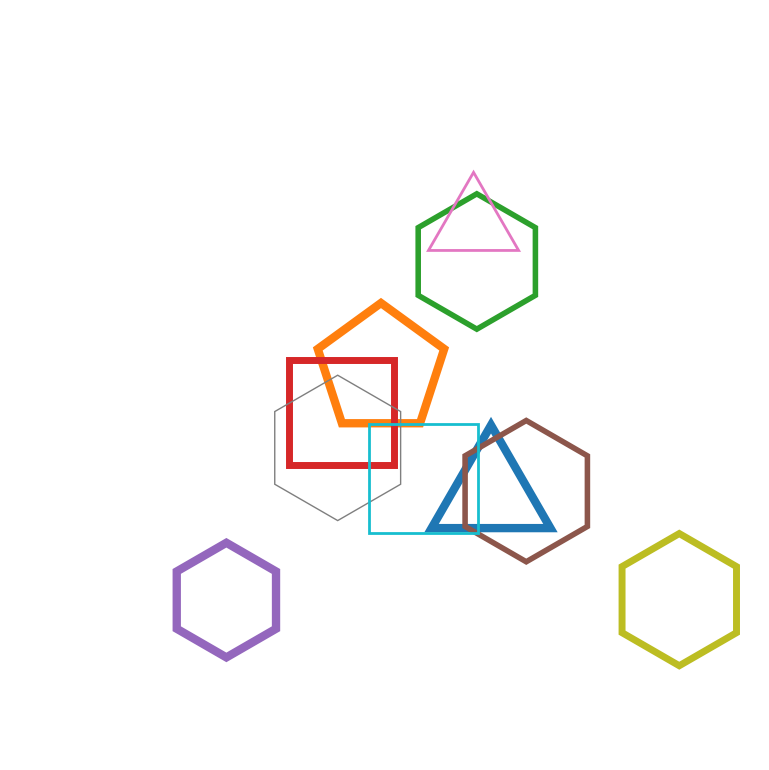[{"shape": "triangle", "thickness": 3, "radius": 0.45, "center": [0.638, 0.359]}, {"shape": "pentagon", "thickness": 3, "radius": 0.43, "center": [0.495, 0.52]}, {"shape": "hexagon", "thickness": 2, "radius": 0.44, "center": [0.619, 0.66]}, {"shape": "square", "thickness": 2.5, "radius": 0.34, "center": [0.444, 0.465]}, {"shape": "hexagon", "thickness": 3, "radius": 0.37, "center": [0.294, 0.221]}, {"shape": "hexagon", "thickness": 2, "radius": 0.46, "center": [0.683, 0.362]}, {"shape": "triangle", "thickness": 1, "radius": 0.34, "center": [0.615, 0.709]}, {"shape": "hexagon", "thickness": 0.5, "radius": 0.47, "center": [0.439, 0.418]}, {"shape": "hexagon", "thickness": 2.5, "radius": 0.43, "center": [0.882, 0.221]}, {"shape": "square", "thickness": 1, "radius": 0.36, "center": [0.55, 0.378]}]